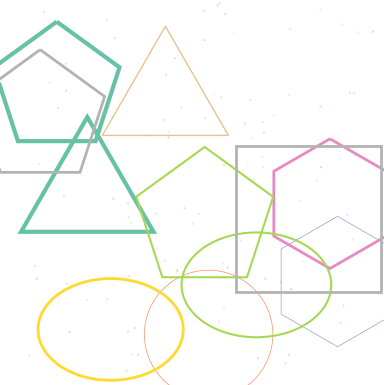[{"shape": "pentagon", "thickness": 3, "radius": 0.86, "center": [0.147, 0.772]}, {"shape": "triangle", "thickness": 3, "radius": 0.99, "center": [0.227, 0.497]}, {"shape": "circle", "thickness": 0.5, "radius": 0.83, "center": [0.542, 0.131]}, {"shape": "hexagon", "thickness": 0.5, "radius": 0.85, "center": [0.877, 0.269]}, {"shape": "hexagon", "thickness": 2, "radius": 0.84, "center": [0.857, 0.471]}, {"shape": "oval", "thickness": 1.5, "radius": 0.97, "center": [0.666, 0.26]}, {"shape": "pentagon", "thickness": 1.5, "radius": 0.93, "center": [0.532, 0.431]}, {"shape": "oval", "thickness": 2, "radius": 0.94, "center": [0.287, 0.144]}, {"shape": "triangle", "thickness": 1, "radius": 0.94, "center": [0.43, 0.743]}, {"shape": "pentagon", "thickness": 2, "radius": 0.88, "center": [0.104, 0.695]}, {"shape": "square", "thickness": 2, "radius": 0.95, "center": [0.801, 0.432]}]